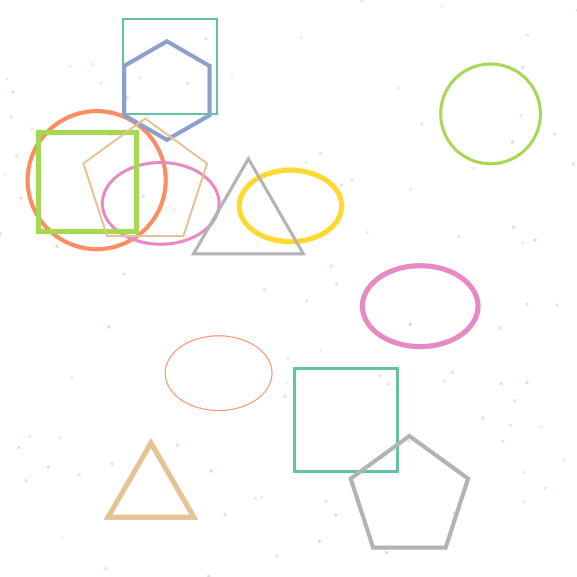[{"shape": "square", "thickness": 1, "radius": 0.41, "center": [0.294, 0.884]}, {"shape": "square", "thickness": 1.5, "radius": 0.45, "center": [0.599, 0.272]}, {"shape": "oval", "thickness": 0.5, "radius": 0.46, "center": [0.378, 0.353]}, {"shape": "circle", "thickness": 2, "radius": 0.6, "center": [0.167, 0.687]}, {"shape": "hexagon", "thickness": 2, "radius": 0.43, "center": [0.289, 0.842]}, {"shape": "oval", "thickness": 1.5, "radius": 0.51, "center": [0.278, 0.647]}, {"shape": "oval", "thickness": 2.5, "radius": 0.5, "center": [0.728, 0.469]}, {"shape": "circle", "thickness": 1.5, "radius": 0.43, "center": [0.849, 0.802]}, {"shape": "square", "thickness": 2.5, "radius": 0.43, "center": [0.15, 0.685]}, {"shape": "oval", "thickness": 2.5, "radius": 0.44, "center": [0.503, 0.643]}, {"shape": "triangle", "thickness": 2.5, "radius": 0.43, "center": [0.261, 0.146]}, {"shape": "pentagon", "thickness": 1, "radius": 0.56, "center": [0.252, 0.681]}, {"shape": "triangle", "thickness": 1.5, "radius": 0.55, "center": [0.43, 0.614]}, {"shape": "pentagon", "thickness": 2, "radius": 0.53, "center": [0.709, 0.137]}]